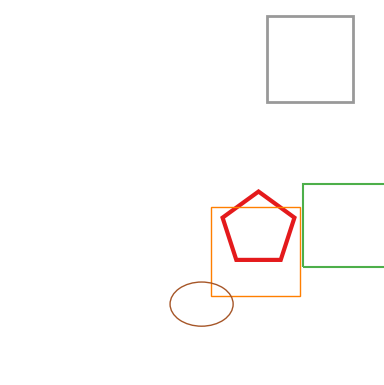[{"shape": "pentagon", "thickness": 3, "radius": 0.49, "center": [0.671, 0.404]}, {"shape": "square", "thickness": 1.5, "radius": 0.54, "center": [0.895, 0.415]}, {"shape": "square", "thickness": 1, "radius": 0.58, "center": [0.664, 0.346]}, {"shape": "oval", "thickness": 1, "radius": 0.41, "center": [0.524, 0.21]}, {"shape": "square", "thickness": 2, "radius": 0.55, "center": [0.805, 0.847]}]